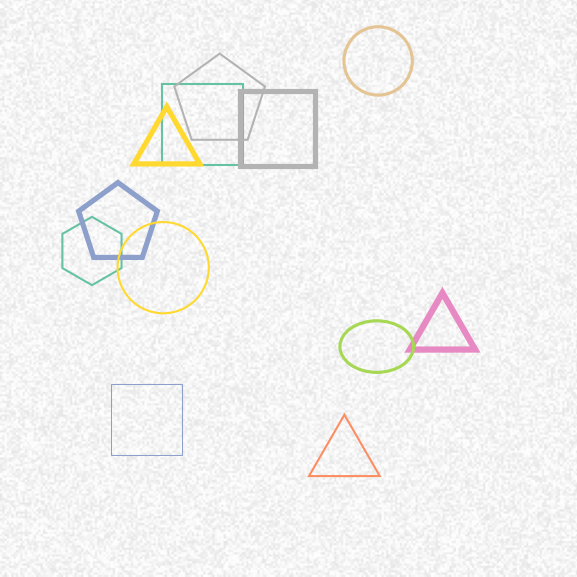[{"shape": "hexagon", "thickness": 1, "radius": 0.3, "center": [0.159, 0.565]}, {"shape": "square", "thickness": 1, "radius": 0.35, "center": [0.351, 0.783]}, {"shape": "triangle", "thickness": 1, "radius": 0.35, "center": [0.596, 0.21]}, {"shape": "square", "thickness": 0.5, "radius": 0.31, "center": [0.253, 0.273]}, {"shape": "pentagon", "thickness": 2.5, "radius": 0.36, "center": [0.204, 0.611]}, {"shape": "triangle", "thickness": 3, "radius": 0.33, "center": [0.766, 0.427]}, {"shape": "oval", "thickness": 1.5, "radius": 0.32, "center": [0.652, 0.399]}, {"shape": "triangle", "thickness": 2.5, "radius": 0.33, "center": [0.289, 0.748]}, {"shape": "circle", "thickness": 1, "radius": 0.39, "center": [0.283, 0.536]}, {"shape": "circle", "thickness": 1.5, "radius": 0.3, "center": [0.655, 0.894]}, {"shape": "square", "thickness": 2.5, "radius": 0.32, "center": [0.481, 0.776]}, {"shape": "pentagon", "thickness": 1, "radius": 0.41, "center": [0.38, 0.824]}]